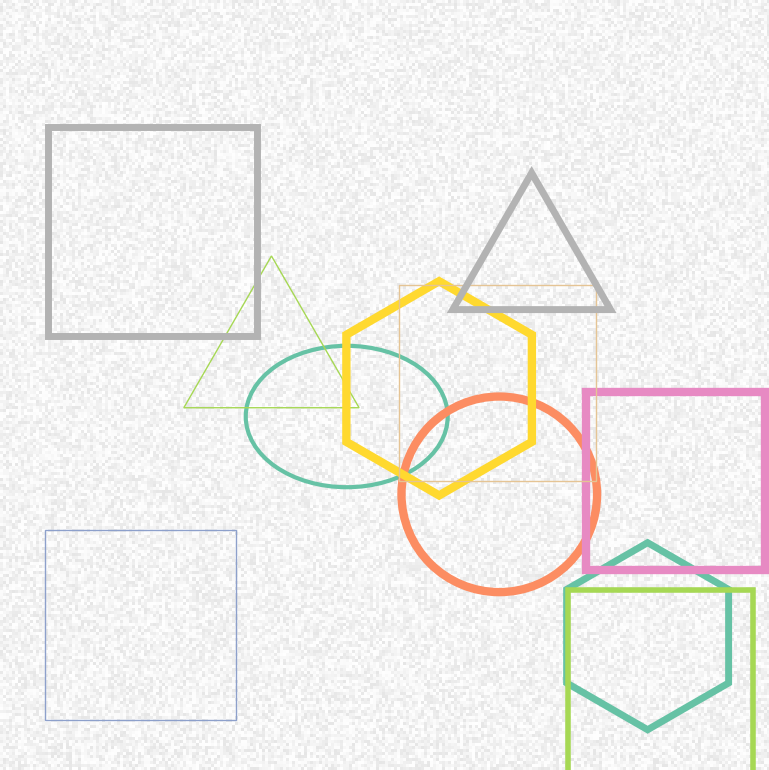[{"shape": "oval", "thickness": 1.5, "radius": 0.66, "center": [0.45, 0.459]}, {"shape": "hexagon", "thickness": 2.5, "radius": 0.61, "center": [0.841, 0.174]}, {"shape": "circle", "thickness": 3, "radius": 0.64, "center": [0.648, 0.358]}, {"shape": "square", "thickness": 0.5, "radius": 0.62, "center": [0.183, 0.188]}, {"shape": "square", "thickness": 3, "radius": 0.58, "center": [0.877, 0.375]}, {"shape": "square", "thickness": 2, "radius": 0.6, "center": [0.858, 0.113]}, {"shape": "triangle", "thickness": 0.5, "radius": 0.66, "center": [0.353, 0.536]}, {"shape": "hexagon", "thickness": 3, "radius": 0.7, "center": [0.57, 0.496]}, {"shape": "square", "thickness": 0.5, "radius": 0.64, "center": [0.646, 0.502]}, {"shape": "triangle", "thickness": 2.5, "radius": 0.59, "center": [0.69, 0.657]}, {"shape": "square", "thickness": 2.5, "radius": 0.68, "center": [0.198, 0.7]}]